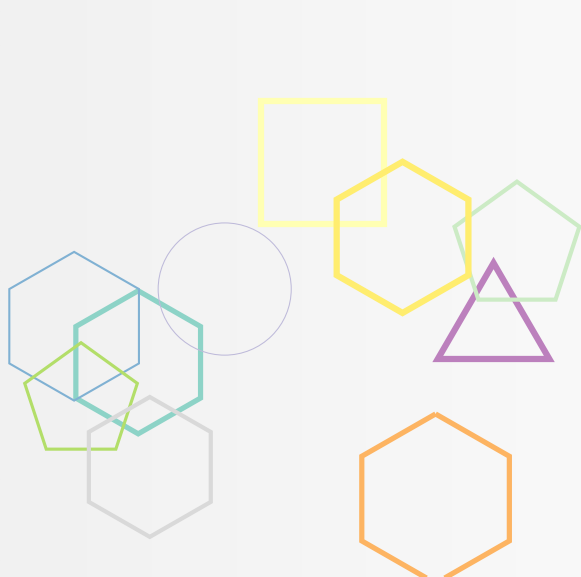[{"shape": "hexagon", "thickness": 2.5, "radius": 0.62, "center": [0.238, 0.372]}, {"shape": "square", "thickness": 3, "radius": 0.53, "center": [0.555, 0.717]}, {"shape": "circle", "thickness": 0.5, "radius": 0.57, "center": [0.387, 0.499]}, {"shape": "hexagon", "thickness": 1, "radius": 0.64, "center": [0.128, 0.434]}, {"shape": "hexagon", "thickness": 2.5, "radius": 0.73, "center": [0.749, 0.136]}, {"shape": "pentagon", "thickness": 1.5, "radius": 0.51, "center": [0.139, 0.304]}, {"shape": "hexagon", "thickness": 2, "radius": 0.61, "center": [0.258, 0.191]}, {"shape": "triangle", "thickness": 3, "radius": 0.55, "center": [0.849, 0.433]}, {"shape": "pentagon", "thickness": 2, "radius": 0.56, "center": [0.889, 0.572]}, {"shape": "hexagon", "thickness": 3, "radius": 0.65, "center": [0.693, 0.588]}]